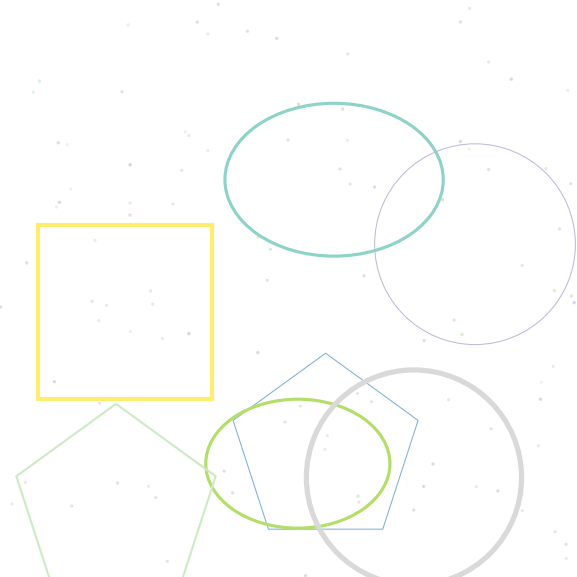[{"shape": "oval", "thickness": 1.5, "radius": 0.95, "center": [0.579, 0.688]}, {"shape": "circle", "thickness": 0.5, "radius": 0.87, "center": [0.823, 0.576]}, {"shape": "pentagon", "thickness": 0.5, "radius": 0.84, "center": [0.564, 0.219]}, {"shape": "oval", "thickness": 1.5, "radius": 0.8, "center": [0.516, 0.196]}, {"shape": "circle", "thickness": 2.5, "radius": 0.93, "center": [0.717, 0.172]}, {"shape": "pentagon", "thickness": 1, "radius": 0.91, "center": [0.201, 0.118]}, {"shape": "square", "thickness": 2, "radius": 0.76, "center": [0.216, 0.459]}]